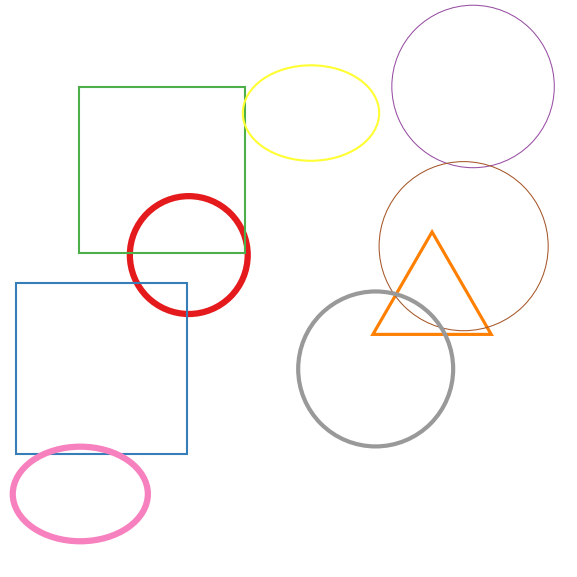[{"shape": "circle", "thickness": 3, "radius": 0.51, "center": [0.327, 0.557]}, {"shape": "square", "thickness": 1, "radius": 0.74, "center": [0.176, 0.361]}, {"shape": "square", "thickness": 1, "radius": 0.72, "center": [0.281, 0.705]}, {"shape": "circle", "thickness": 0.5, "radius": 0.7, "center": [0.819, 0.849]}, {"shape": "triangle", "thickness": 1.5, "radius": 0.59, "center": [0.748, 0.479]}, {"shape": "oval", "thickness": 1, "radius": 0.59, "center": [0.538, 0.803]}, {"shape": "circle", "thickness": 0.5, "radius": 0.73, "center": [0.803, 0.573]}, {"shape": "oval", "thickness": 3, "radius": 0.58, "center": [0.139, 0.144]}, {"shape": "circle", "thickness": 2, "radius": 0.67, "center": [0.651, 0.36]}]